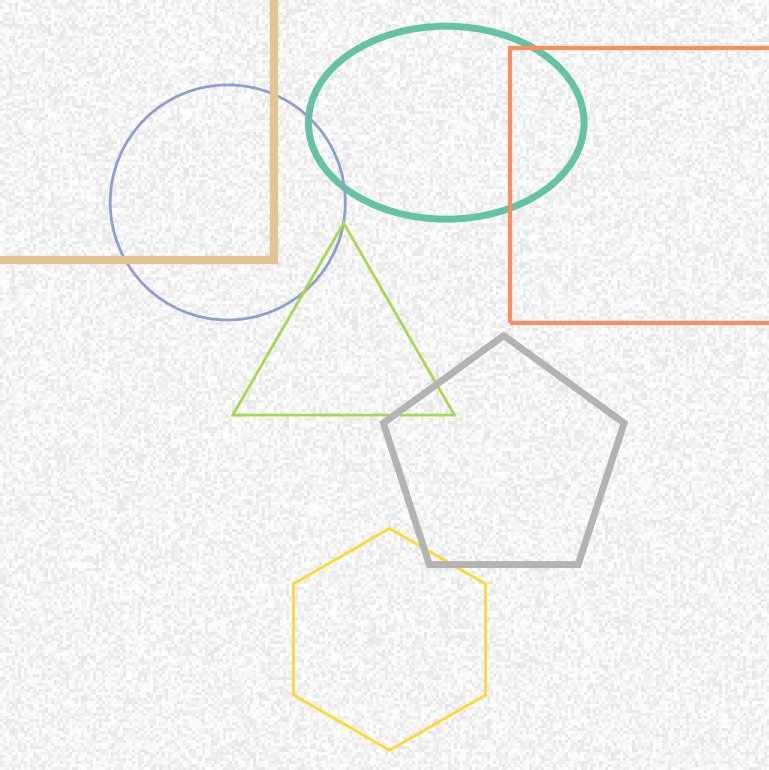[{"shape": "oval", "thickness": 2.5, "radius": 0.9, "center": [0.58, 0.841]}, {"shape": "square", "thickness": 1.5, "radius": 0.89, "center": [0.841, 0.76]}, {"shape": "circle", "thickness": 1, "radius": 0.76, "center": [0.296, 0.737]}, {"shape": "triangle", "thickness": 1, "radius": 0.83, "center": [0.446, 0.544]}, {"shape": "hexagon", "thickness": 1, "radius": 0.72, "center": [0.506, 0.17]}, {"shape": "square", "thickness": 3, "radius": 0.96, "center": [0.163, 0.855]}, {"shape": "pentagon", "thickness": 2.5, "radius": 0.82, "center": [0.654, 0.4]}]